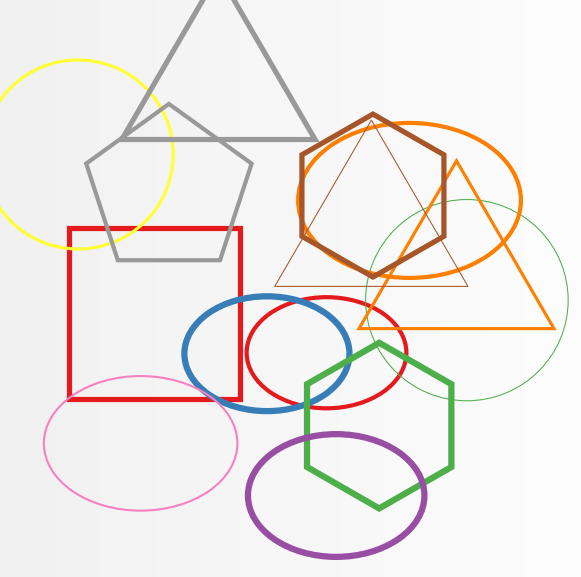[{"shape": "square", "thickness": 2.5, "radius": 0.74, "center": [0.266, 0.456]}, {"shape": "oval", "thickness": 2, "radius": 0.69, "center": [0.562, 0.388]}, {"shape": "oval", "thickness": 3, "radius": 0.71, "center": [0.459, 0.387]}, {"shape": "circle", "thickness": 0.5, "radius": 0.87, "center": [0.803, 0.479]}, {"shape": "hexagon", "thickness": 3, "radius": 0.72, "center": [0.652, 0.262]}, {"shape": "oval", "thickness": 3, "radius": 0.76, "center": [0.578, 0.141]}, {"shape": "triangle", "thickness": 1.5, "radius": 0.97, "center": [0.785, 0.527]}, {"shape": "oval", "thickness": 2, "radius": 0.96, "center": [0.705, 0.652]}, {"shape": "circle", "thickness": 1.5, "radius": 0.82, "center": [0.134, 0.732]}, {"shape": "hexagon", "thickness": 2.5, "radius": 0.71, "center": [0.642, 0.661]}, {"shape": "triangle", "thickness": 0.5, "radius": 0.96, "center": [0.639, 0.599]}, {"shape": "oval", "thickness": 1, "radius": 0.83, "center": [0.242, 0.231]}, {"shape": "pentagon", "thickness": 2, "radius": 0.75, "center": [0.291, 0.67]}, {"shape": "triangle", "thickness": 2.5, "radius": 0.96, "center": [0.376, 0.854]}]